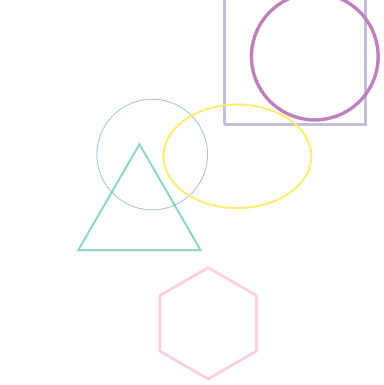[{"shape": "triangle", "thickness": 1.5, "radius": 0.92, "center": [0.362, 0.442]}, {"shape": "square", "thickness": 2, "radius": 0.92, "center": [0.765, 0.862]}, {"shape": "circle", "thickness": 0.5, "radius": 0.72, "center": [0.395, 0.599]}, {"shape": "hexagon", "thickness": 2, "radius": 0.72, "center": [0.541, 0.16]}, {"shape": "circle", "thickness": 2.5, "radius": 0.82, "center": [0.818, 0.853]}, {"shape": "oval", "thickness": 1.5, "radius": 0.96, "center": [0.617, 0.594]}]